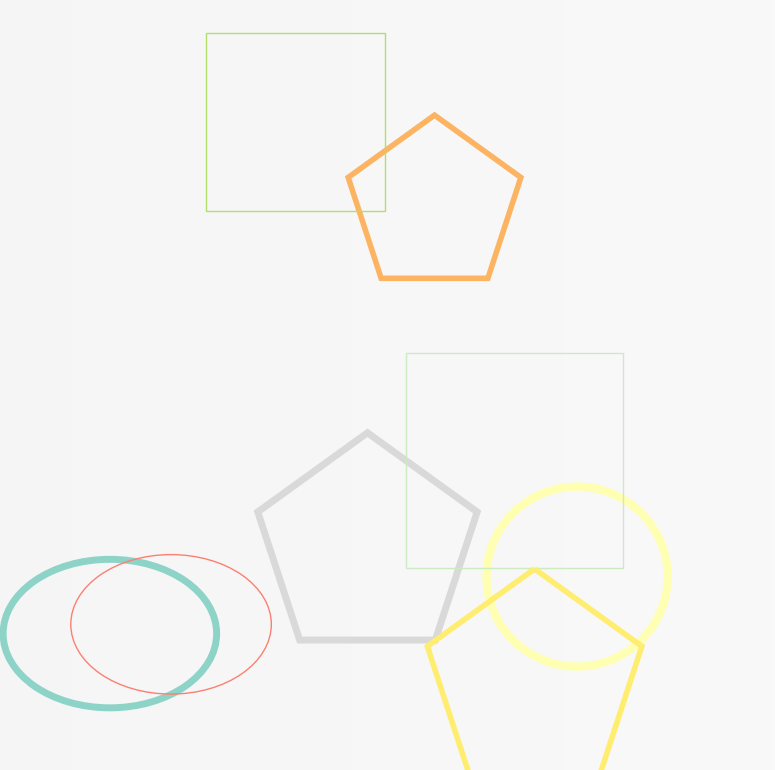[{"shape": "oval", "thickness": 2.5, "radius": 0.69, "center": [0.142, 0.177]}, {"shape": "circle", "thickness": 3, "radius": 0.58, "center": [0.745, 0.251]}, {"shape": "oval", "thickness": 0.5, "radius": 0.65, "center": [0.221, 0.189]}, {"shape": "pentagon", "thickness": 2, "radius": 0.59, "center": [0.561, 0.733]}, {"shape": "square", "thickness": 0.5, "radius": 0.58, "center": [0.381, 0.841]}, {"shape": "pentagon", "thickness": 2.5, "radius": 0.74, "center": [0.474, 0.289]}, {"shape": "square", "thickness": 0.5, "radius": 0.7, "center": [0.664, 0.402]}, {"shape": "pentagon", "thickness": 2, "radius": 0.73, "center": [0.69, 0.116]}]